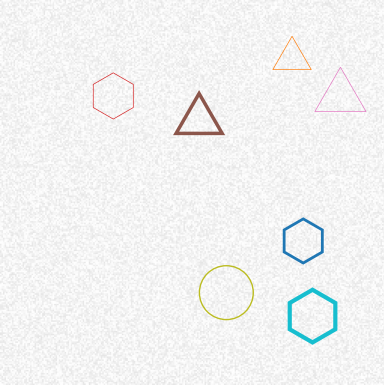[{"shape": "hexagon", "thickness": 2, "radius": 0.29, "center": [0.788, 0.374]}, {"shape": "triangle", "thickness": 0.5, "radius": 0.29, "center": [0.759, 0.848]}, {"shape": "hexagon", "thickness": 0.5, "radius": 0.3, "center": [0.294, 0.751]}, {"shape": "triangle", "thickness": 2.5, "radius": 0.35, "center": [0.517, 0.688]}, {"shape": "triangle", "thickness": 0.5, "radius": 0.38, "center": [0.884, 0.749]}, {"shape": "circle", "thickness": 1, "radius": 0.35, "center": [0.588, 0.24]}, {"shape": "hexagon", "thickness": 3, "radius": 0.34, "center": [0.812, 0.179]}]